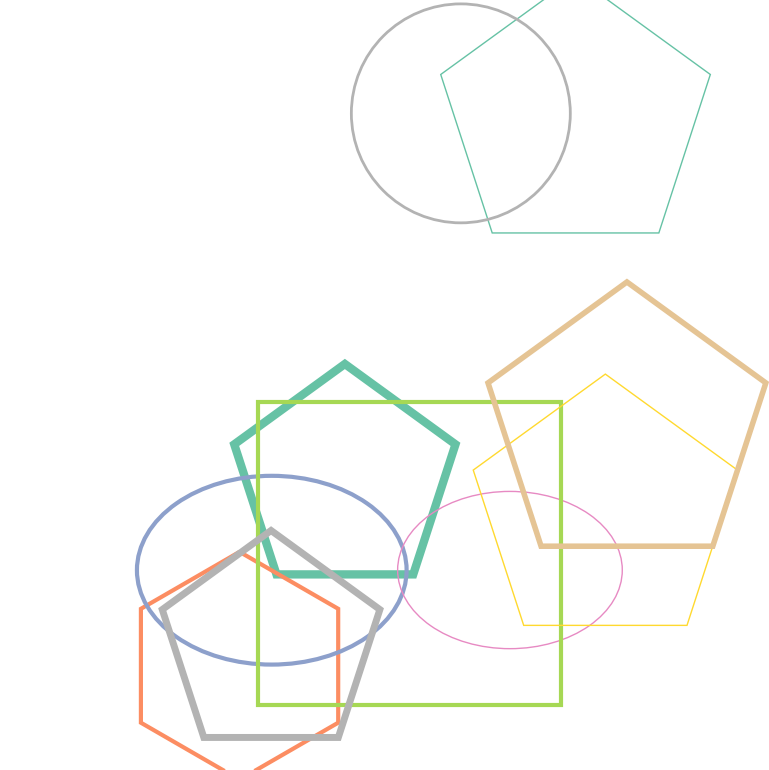[{"shape": "pentagon", "thickness": 3, "radius": 0.76, "center": [0.448, 0.376]}, {"shape": "pentagon", "thickness": 0.5, "radius": 0.92, "center": [0.747, 0.846]}, {"shape": "hexagon", "thickness": 1.5, "radius": 0.74, "center": [0.311, 0.135]}, {"shape": "oval", "thickness": 1.5, "radius": 0.88, "center": [0.353, 0.259]}, {"shape": "oval", "thickness": 0.5, "radius": 0.73, "center": [0.662, 0.26]}, {"shape": "square", "thickness": 1.5, "radius": 0.98, "center": [0.532, 0.281]}, {"shape": "pentagon", "thickness": 0.5, "radius": 0.9, "center": [0.786, 0.334]}, {"shape": "pentagon", "thickness": 2, "radius": 0.95, "center": [0.814, 0.444]}, {"shape": "circle", "thickness": 1, "radius": 0.71, "center": [0.598, 0.853]}, {"shape": "pentagon", "thickness": 2.5, "radius": 0.74, "center": [0.352, 0.162]}]